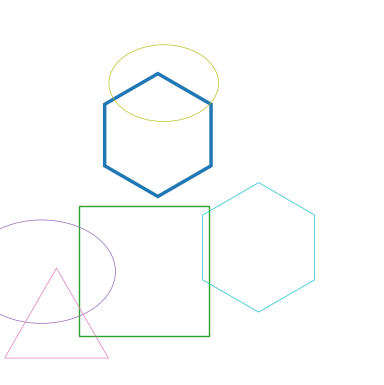[{"shape": "hexagon", "thickness": 2.5, "radius": 0.8, "center": [0.41, 0.649]}, {"shape": "square", "thickness": 1, "radius": 0.84, "center": [0.375, 0.297]}, {"shape": "oval", "thickness": 0.5, "radius": 0.96, "center": [0.108, 0.294]}, {"shape": "triangle", "thickness": 0.5, "radius": 0.78, "center": [0.147, 0.148]}, {"shape": "oval", "thickness": 0.5, "radius": 0.71, "center": [0.425, 0.784]}, {"shape": "hexagon", "thickness": 0.5, "radius": 0.84, "center": [0.672, 0.357]}]